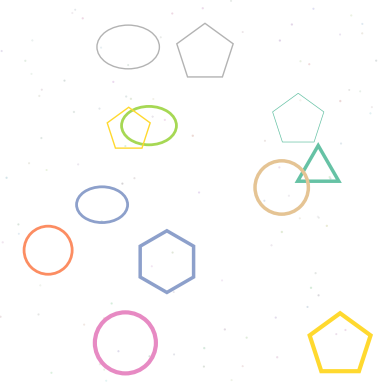[{"shape": "triangle", "thickness": 2.5, "radius": 0.31, "center": [0.827, 0.56]}, {"shape": "pentagon", "thickness": 0.5, "radius": 0.35, "center": [0.775, 0.688]}, {"shape": "circle", "thickness": 2, "radius": 0.31, "center": [0.125, 0.35]}, {"shape": "oval", "thickness": 2, "radius": 0.33, "center": [0.265, 0.468]}, {"shape": "hexagon", "thickness": 2.5, "radius": 0.4, "center": [0.433, 0.32]}, {"shape": "circle", "thickness": 3, "radius": 0.4, "center": [0.326, 0.109]}, {"shape": "oval", "thickness": 2, "radius": 0.36, "center": [0.387, 0.674]}, {"shape": "pentagon", "thickness": 1, "radius": 0.29, "center": [0.334, 0.663]}, {"shape": "pentagon", "thickness": 3, "radius": 0.42, "center": [0.883, 0.103]}, {"shape": "circle", "thickness": 2.5, "radius": 0.35, "center": [0.732, 0.513]}, {"shape": "oval", "thickness": 1, "radius": 0.41, "center": [0.333, 0.878]}, {"shape": "pentagon", "thickness": 1, "radius": 0.38, "center": [0.532, 0.862]}]